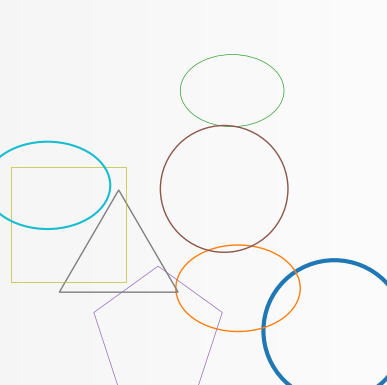[{"shape": "circle", "thickness": 3, "radius": 0.92, "center": [0.863, 0.141]}, {"shape": "oval", "thickness": 1, "radius": 0.8, "center": [0.614, 0.251]}, {"shape": "oval", "thickness": 0.5, "radius": 0.67, "center": [0.599, 0.765]}, {"shape": "pentagon", "thickness": 0.5, "radius": 0.87, "center": [0.408, 0.135]}, {"shape": "circle", "thickness": 1, "radius": 0.82, "center": [0.578, 0.509]}, {"shape": "triangle", "thickness": 1, "radius": 0.88, "center": [0.306, 0.33]}, {"shape": "square", "thickness": 0.5, "radius": 0.74, "center": [0.177, 0.417]}, {"shape": "oval", "thickness": 1.5, "radius": 0.81, "center": [0.123, 0.519]}]